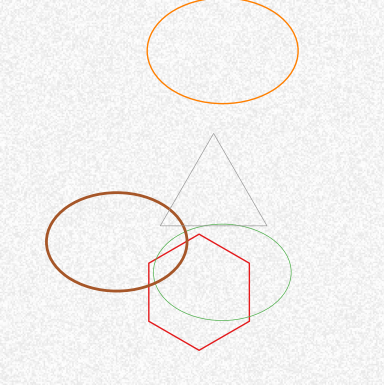[{"shape": "hexagon", "thickness": 1, "radius": 0.75, "center": [0.517, 0.241]}, {"shape": "oval", "thickness": 0.5, "radius": 0.89, "center": [0.577, 0.293]}, {"shape": "oval", "thickness": 1, "radius": 0.98, "center": [0.578, 0.868]}, {"shape": "oval", "thickness": 2, "radius": 0.91, "center": [0.303, 0.372]}, {"shape": "triangle", "thickness": 0.5, "radius": 0.8, "center": [0.555, 0.493]}]